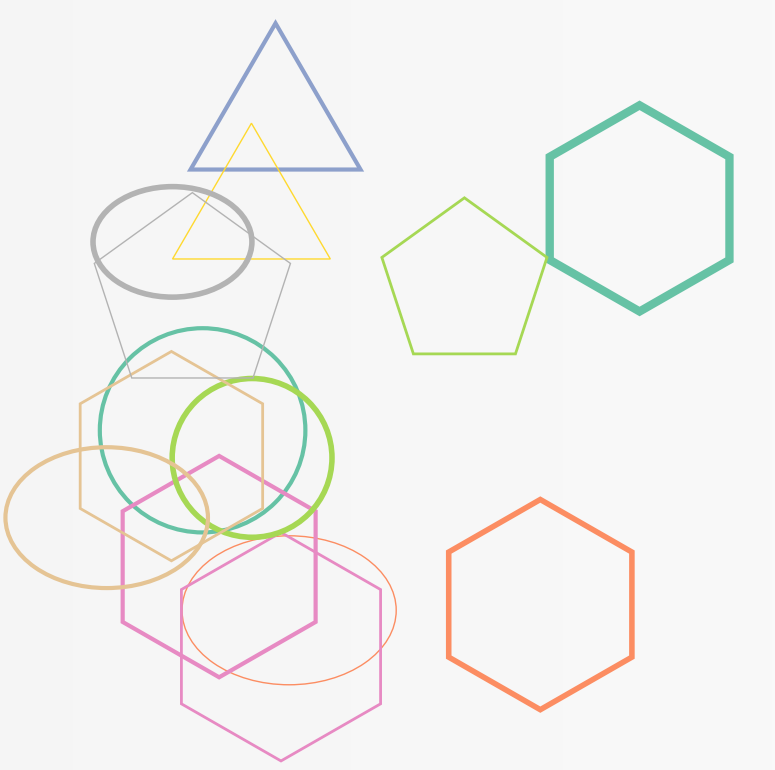[{"shape": "hexagon", "thickness": 3, "radius": 0.67, "center": [0.825, 0.729]}, {"shape": "circle", "thickness": 1.5, "radius": 0.66, "center": [0.261, 0.441]}, {"shape": "hexagon", "thickness": 2, "radius": 0.68, "center": [0.697, 0.215]}, {"shape": "oval", "thickness": 0.5, "radius": 0.69, "center": [0.373, 0.207]}, {"shape": "triangle", "thickness": 1.5, "radius": 0.63, "center": [0.356, 0.843]}, {"shape": "hexagon", "thickness": 1, "radius": 0.74, "center": [0.363, 0.16]}, {"shape": "hexagon", "thickness": 1.5, "radius": 0.72, "center": [0.283, 0.264]}, {"shape": "pentagon", "thickness": 1, "radius": 0.56, "center": [0.599, 0.631]}, {"shape": "circle", "thickness": 2, "radius": 0.52, "center": [0.325, 0.405]}, {"shape": "triangle", "thickness": 0.5, "radius": 0.59, "center": [0.324, 0.722]}, {"shape": "oval", "thickness": 1.5, "radius": 0.65, "center": [0.138, 0.328]}, {"shape": "hexagon", "thickness": 1, "radius": 0.68, "center": [0.221, 0.408]}, {"shape": "oval", "thickness": 2, "radius": 0.51, "center": [0.223, 0.686]}, {"shape": "pentagon", "thickness": 0.5, "radius": 0.67, "center": [0.248, 0.617]}]